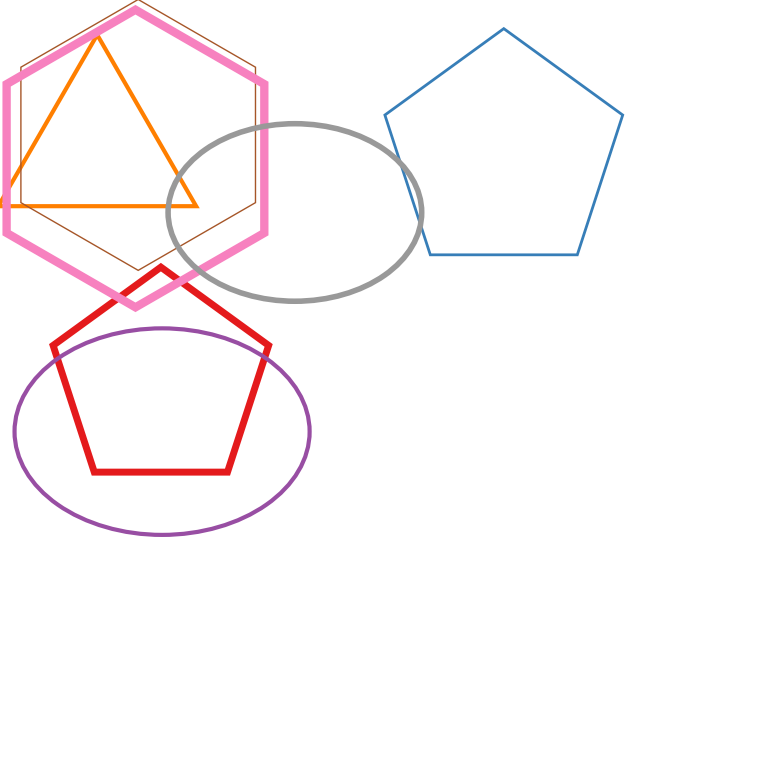[{"shape": "pentagon", "thickness": 2.5, "radius": 0.74, "center": [0.209, 0.506]}, {"shape": "pentagon", "thickness": 1, "radius": 0.81, "center": [0.654, 0.8]}, {"shape": "oval", "thickness": 1.5, "radius": 0.96, "center": [0.21, 0.439]}, {"shape": "triangle", "thickness": 1.5, "radius": 0.74, "center": [0.126, 0.806]}, {"shape": "hexagon", "thickness": 0.5, "radius": 0.88, "center": [0.179, 0.825]}, {"shape": "hexagon", "thickness": 3, "radius": 0.97, "center": [0.176, 0.794]}, {"shape": "oval", "thickness": 2, "radius": 0.82, "center": [0.383, 0.724]}]